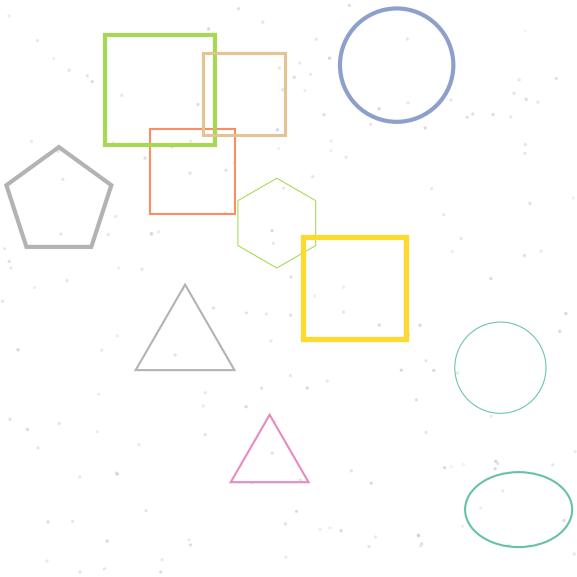[{"shape": "circle", "thickness": 0.5, "radius": 0.39, "center": [0.866, 0.362]}, {"shape": "oval", "thickness": 1, "radius": 0.46, "center": [0.898, 0.117]}, {"shape": "square", "thickness": 1, "radius": 0.37, "center": [0.333, 0.702]}, {"shape": "circle", "thickness": 2, "radius": 0.49, "center": [0.687, 0.886]}, {"shape": "triangle", "thickness": 1, "radius": 0.39, "center": [0.467, 0.203]}, {"shape": "hexagon", "thickness": 0.5, "radius": 0.39, "center": [0.479, 0.613]}, {"shape": "square", "thickness": 2, "radius": 0.48, "center": [0.276, 0.843]}, {"shape": "square", "thickness": 2.5, "radius": 0.44, "center": [0.614, 0.5]}, {"shape": "square", "thickness": 1.5, "radius": 0.35, "center": [0.423, 0.836]}, {"shape": "pentagon", "thickness": 2, "radius": 0.48, "center": [0.102, 0.649]}, {"shape": "triangle", "thickness": 1, "radius": 0.49, "center": [0.32, 0.408]}]